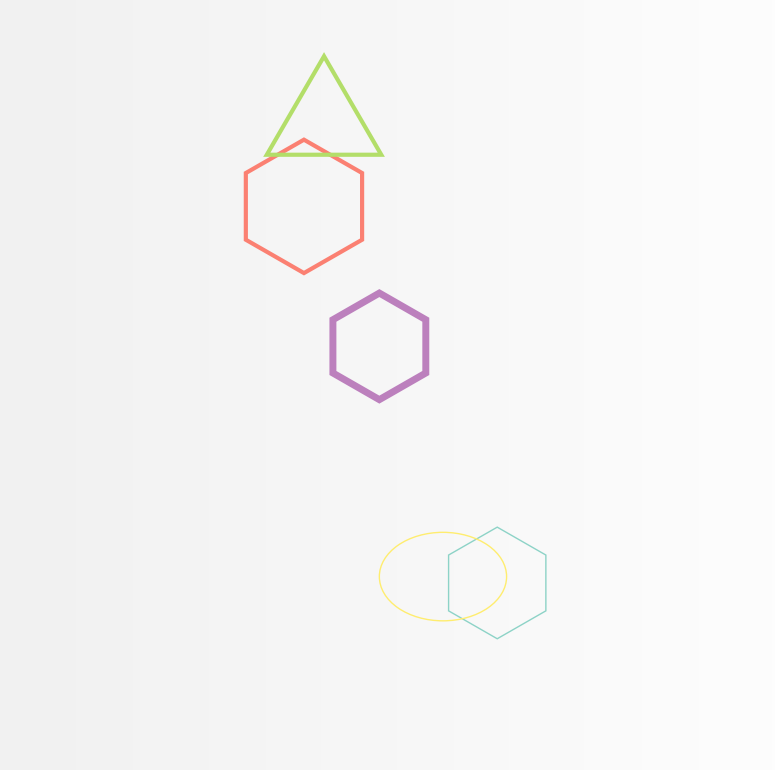[{"shape": "hexagon", "thickness": 0.5, "radius": 0.36, "center": [0.642, 0.243]}, {"shape": "hexagon", "thickness": 1.5, "radius": 0.43, "center": [0.392, 0.732]}, {"shape": "triangle", "thickness": 1.5, "radius": 0.43, "center": [0.418, 0.842]}, {"shape": "hexagon", "thickness": 2.5, "radius": 0.35, "center": [0.489, 0.55]}, {"shape": "oval", "thickness": 0.5, "radius": 0.41, "center": [0.572, 0.251]}]